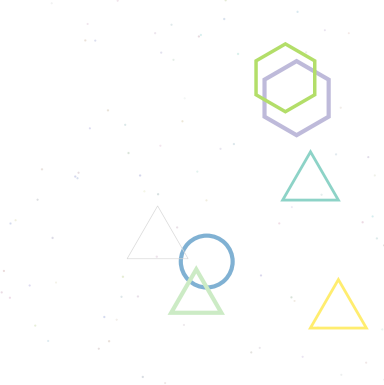[{"shape": "triangle", "thickness": 2, "radius": 0.42, "center": [0.807, 0.522]}, {"shape": "hexagon", "thickness": 3, "radius": 0.48, "center": [0.77, 0.745]}, {"shape": "circle", "thickness": 3, "radius": 0.34, "center": [0.537, 0.321]}, {"shape": "hexagon", "thickness": 2.5, "radius": 0.44, "center": [0.741, 0.798]}, {"shape": "triangle", "thickness": 0.5, "radius": 0.46, "center": [0.409, 0.374]}, {"shape": "triangle", "thickness": 3, "radius": 0.38, "center": [0.51, 0.225]}, {"shape": "triangle", "thickness": 2, "radius": 0.42, "center": [0.879, 0.19]}]